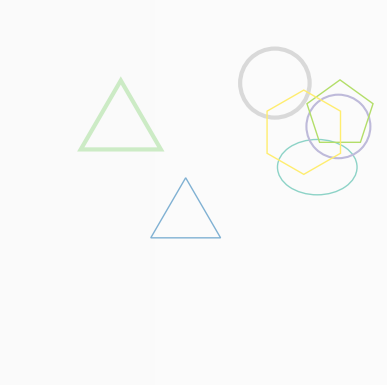[{"shape": "oval", "thickness": 1, "radius": 0.51, "center": [0.819, 0.566]}, {"shape": "circle", "thickness": 1.5, "radius": 0.41, "center": [0.873, 0.672]}, {"shape": "triangle", "thickness": 1, "radius": 0.52, "center": [0.479, 0.434]}, {"shape": "pentagon", "thickness": 1, "radius": 0.45, "center": [0.877, 0.703]}, {"shape": "circle", "thickness": 3, "radius": 0.45, "center": [0.709, 0.784]}, {"shape": "triangle", "thickness": 3, "radius": 0.6, "center": [0.312, 0.672]}, {"shape": "hexagon", "thickness": 1, "radius": 0.55, "center": [0.784, 0.657]}]